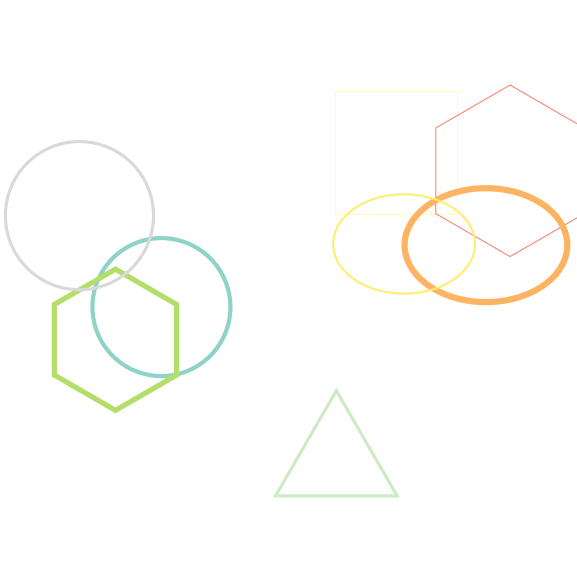[{"shape": "circle", "thickness": 2, "radius": 0.6, "center": [0.28, 0.467]}, {"shape": "square", "thickness": 0.5, "radius": 0.53, "center": [0.686, 0.734]}, {"shape": "hexagon", "thickness": 0.5, "radius": 0.74, "center": [0.883, 0.703]}, {"shape": "oval", "thickness": 3, "radius": 0.7, "center": [0.841, 0.575]}, {"shape": "hexagon", "thickness": 2.5, "radius": 0.61, "center": [0.2, 0.411]}, {"shape": "circle", "thickness": 1.5, "radius": 0.64, "center": [0.138, 0.626]}, {"shape": "triangle", "thickness": 1.5, "radius": 0.61, "center": [0.582, 0.201]}, {"shape": "oval", "thickness": 1, "radius": 0.61, "center": [0.7, 0.577]}]